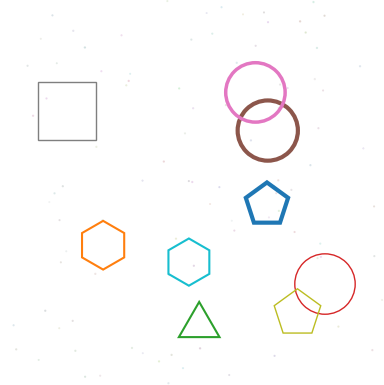[{"shape": "pentagon", "thickness": 3, "radius": 0.29, "center": [0.693, 0.468]}, {"shape": "hexagon", "thickness": 1.5, "radius": 0.32, "center": [0.268, 0.363]}, {"shape": "triangle", "thickness": 1.5, "radius": 0.3, "center": [0.517, 0.155]}, {"shape": "circle", "thickness": 1, "radius": 0.39, "center": [0.844, 0.262]}, {"shape": "circle", "thickness": 3, "radius": 0.39, "center": [0.696, 0.661]}, {"shape": "circle", "thickness": 2.5, "radius": 0.39, "center": [0.663, 0.76]}, {"shape": "square", "thickness": 1, "radius": 0.38, "center": [0.175, 0.711]}, {"shape": "pentagon", "thickness": 1, "radius": 0.32, "center": [0.773, 0.186]}, {"shape": "hexagon", "thickness": 1.5, "radius": 0.31, "center": [0.491, 0.319]}]